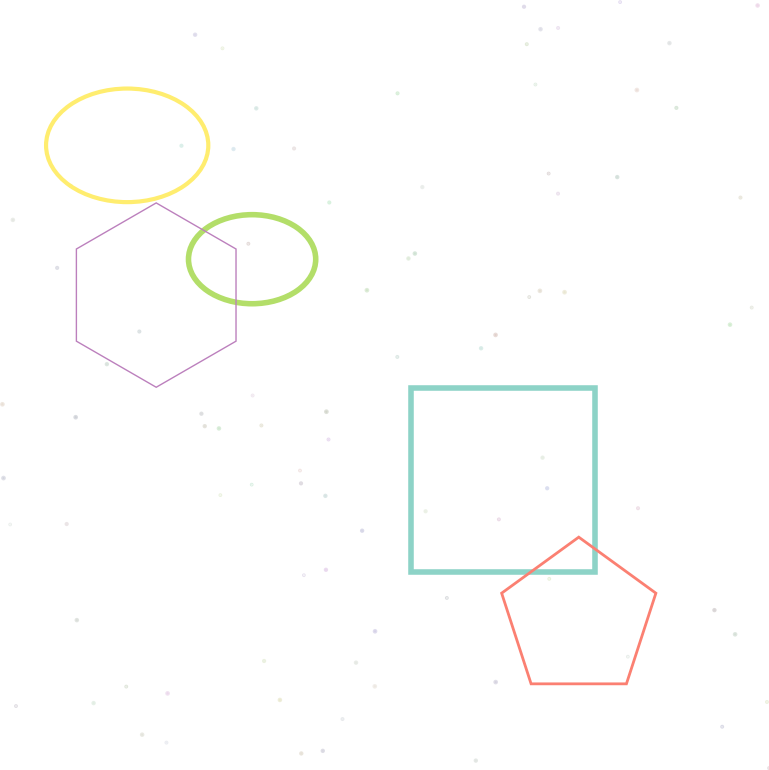[{"shape": "square", "thickness": 2, "radius": 0.6, "center": [0.654, 0.376]}, {"shape": "pentagon", "thickness": 1, "radius": 0.53, "center": [0.752, 0.197]}, {"shape": "oval", "thickness": 2, "radius": 0.41, "center": [0.327, 0.663]}, {"shape": "hexagon", "thickness": 0.5, "radius": 0.6, "center": [0.203, 0.617]}, {"shape": "oval", "thickness": 1.5, "radius": 0.53, "center": [0.165, 0.811]}]